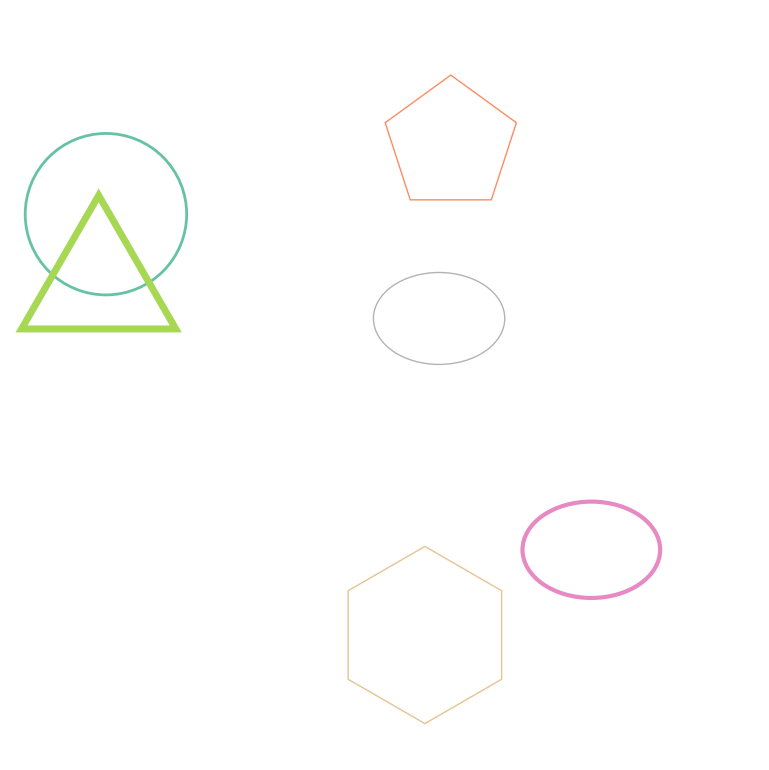[{"shape": "circle", "thickness": 1, "radius": 0.52, "center": [0.138, 0.722]}, {"shape": "pentagon", "thickness": 0.5, "radius": 0.45, "center": [0.585, 0.813]}, {"shape": "oval", "thickness": 1.5, "radius": 0.45, "center": [0.768, 0.286]}, {"shape": "triangle", "thickness": 2.5, "radius": 0.58, "center": [0.128, 0.631]}, {"shape": "hexagon", "thickness": 0.5, "radius": 0.58, "center": [0.552, 0.175]}, {"shape": "oval", "thickness": 0.5, "radius": 0.43, "center": [0.57, 0.586]}]